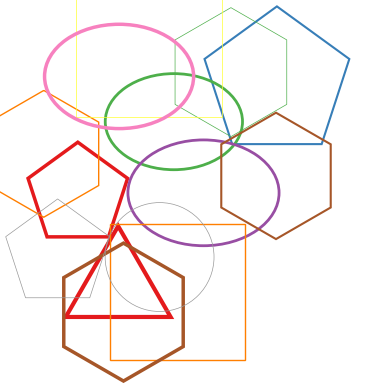[{"shape": "pentagon", "thickness": 2.5, "radius": 0.68, "center": [0.202, 0.495]}, {"shape": "triangle", "thickness": 3, "radius": 0.79, "center": [0.307, 0.255]}, {"shape": "pentagon", "thickness": 1.5, "radius": 0.99, "center": [0.719, 0.786]}, {"shape": "hexagon", "thickness": 0.5, "radius": 0.84, "center": [0.6, 0.813]}, {"shape": "oval", "thickness": 2, "radius": 0.89, "center": [0.452, 0.684]}, {"shape": "oval", "thickness": 2, "radius": 0.98, "center": [0.529, 0.499]}, {"shape": "square", "thickness": 1, "radius": 0.88, "center": [0.461, 0.242]}, {"shape": "hexagon", "thickness": 1, "radius": 0.82, "center": [0.114, 0.6]}, {"shape": "square", "thickness": 0.5, "radius": 0.95, "center": [0.388, 0.885]}, {"shape": "hexagon", "thickness": 1.5, "radius": 0.82, "center": [0.717, 0.543]}, {"shape": "hexagon", "thickness": 2.5, "radius": 0.9, "center": [0.321, 0.189]}, {"shape": "oval", "thickness": 2.5, "radius": 0.97, "center": [0.309, 0.801]}, {"shape": "circle", "thickness": 0.5, "radius": 0.71, "center": [0.415, 0.332]}, {"shape": "pentagon", "thickness": 0.5, "radius": 0.71, "center": [0.15, 0.341]}]